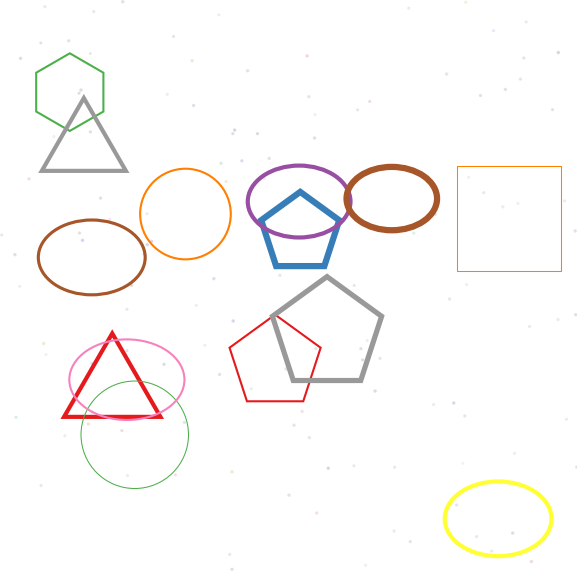[{"shape": "triangle", "thickness": 2, "radius": 0.48, "center": [0.194, 0.325]}, {"shape": "pentagon", "thickness": 1, "radius": 0.41, "center": [0.476, 0.371]}, {"shape": "pentagon", "thickness": 3, "radius": 0.36, "center": [0.52, 0.596]}, {"shape": "circle", "thickness": 0.5, "radius": 0.47, "center": [0.233, 0.246]}, {"shape": "hexagon", "thickness": 1, "radius": 0.34, "center": [0.121, 0.84]}, {"shape": "oval", "thickness": 2, "radius": 0.44, "center": [0.518, 0.65]}, {"shape": "circle", "thickness": 1, "radius": 0.39, "center": [0.321, 0.629]}, {"shape": "square", "thickness": 0.5, "radius": 0.45, "center": [0.882, 0.621]}, {"shape": "oval", "thickness": 2, "radius": 0.46, "center": [0.863, 0.101]}, {"shape": "oval", "thickness": 3, "radius": 0.39, "center": [0.678, 0.655]}, {"shape": "oval", "thickness": 1.5, "radius": 0.46, "center": [0.159, 0.553]}, {"shape": "oval", "thickness": 1, "radius": 0.5, "center": [0.22, 0.342]}, {"shape": "triangle", "thickness": 2, "radius": 0.42, "center": [0.145, 0.745]}, {"shape": "pentagon", "thickness": 2.5, "radius": 0.5, "center": [0.566, 0.421]}]